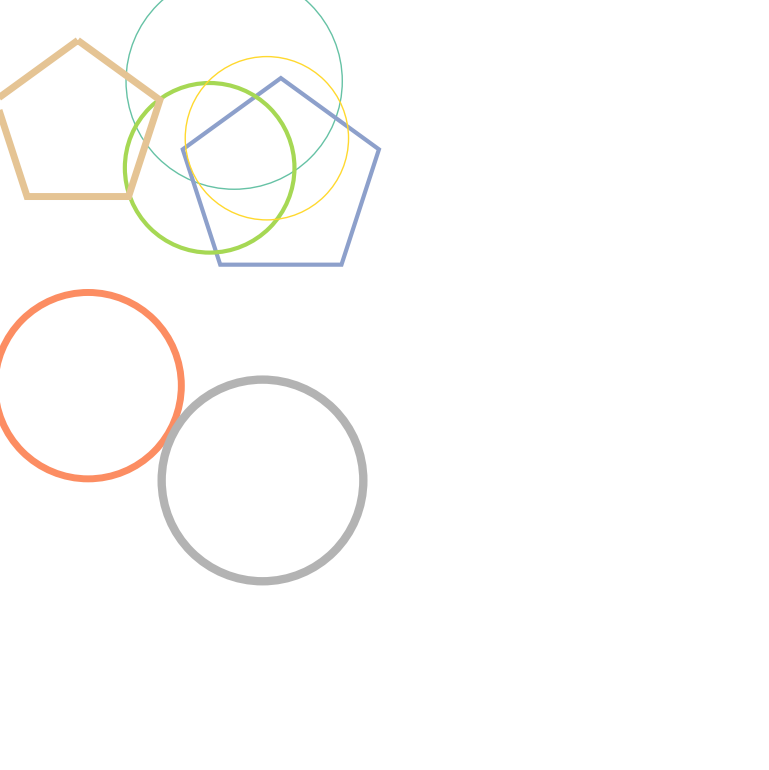[{"shape": "circle", "thickness": 0.5, "radius": 0.7, "center": [0.304, 0.895]}, {"shape": "circle", "thickness": 2.5, "radius": 0.61, "center": [0.114, 0.499]}, {"shape": "pentagon", "thickness": 1.5, "radius": 0.67, "center": [0.365, 0.765]}, {"shape": "circle", "thickness": 1.5, "radius": 0.55, "center": [0.272, 0.782]}, {"shape": "circle", "thickness": 0.5, "radius": 0.53, "center": [0.347, 0.82]}, {"shape": "pentagon", "thickness": 2.5, "radius": 0.56, "center": [0.101, 0.835]}, {"shape": "circle", "thickness": 3, "radius": 0.65, "center": [0.341, 0.376]}]